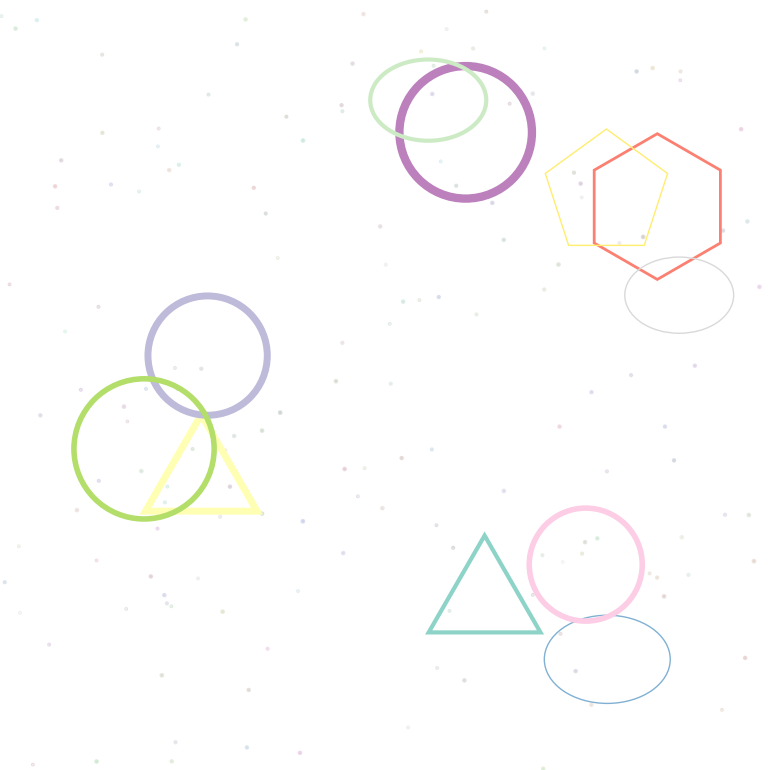[{"shape": "triangle", "thickness": 1.5, "radius": 0.42, "center": [0.629, 0.221]}, {"shape": "triangle", "thickness": 2.5, "radius": 0.42, "center": [0.261, 0.378]}, {"shape": "circle", "thickness": 2.5, "radius": 0.39, "center": [0.27, 0.538]}, {"shape": "hexagon", "thickness": 1, "radius": 0.47, "center": [0.854, 0.732]}, {"shape": "oval", "thickness": 0.5, "radius": 0.41, "center": [0.789, 0.144]}, {"shape": "circle", "thickness": 2, "radius": 0.46, "center": [0.187, 0.417]}, {"shape": "circle", "thickness": 2, "radius": 0.37, "center": [0.761, 0.267]}, {"shape": "oval", "thickness": 0.5, "radius": 0.35, "center": [0.882, 0.617]}, {"shape": "circle", "thickness": 3, "radius": 0.43, "center": [0.605, 0.828]}, {"shape": "oval", "thickness": 1.5, "radius": 0.38, "center": [0.556, 0.87]}, {"shape": "pentagon", "thickness": 0.5, "radius": 0.42, "center": [0.788, 0.749]}]